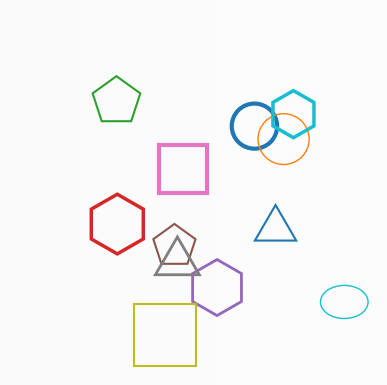[{"shape": "circle", "thickness": 3, "radius": 0.29, "center": [0.657, 0.672]}, {"shape": "triangle", "thickness": 1.5, "radius": 0.31, "center": [0.711, 0.406]}, {"shape": "circle", "thickness": 1, "radius": 0.33, "center": [0.732, 0.639]}, {"shape": "pentagon", "thickness": 1.5, "radius": 0.32, "center": [0.301, 0.737]}, {"shape": "hexagon", "thickness": 2.5, "radius": 0.39, "center": [0.303, 0.418]}, {"shape": "hexagon", "thickness": 2, "radius": 0.36, "center": [0.56, 0.253]}, {"shape": "pentagon", "thickness": 1.5, "radius": 0.29, "center": [0.45, 0.361]}, {"shape": "square", "thickness": 3, "radius": 0.31, "center": [0.472, 0.562]}, {"shape": "triangle", "thickness": 2, "radius": 0.33, "center": [0.458, 0.319]}, {"shape": "square", "thickness": 1.5, "radius": 0.4, "center": [0.426, 0.131]}, {"shape": "oval", "thickness": 1, "radius": 0.31, "center": [0.888, 0.216]}, {"shape": "hexagon", "thickness": 2.5, "radius": 0.31, "center": [0.757, 0.703]}]